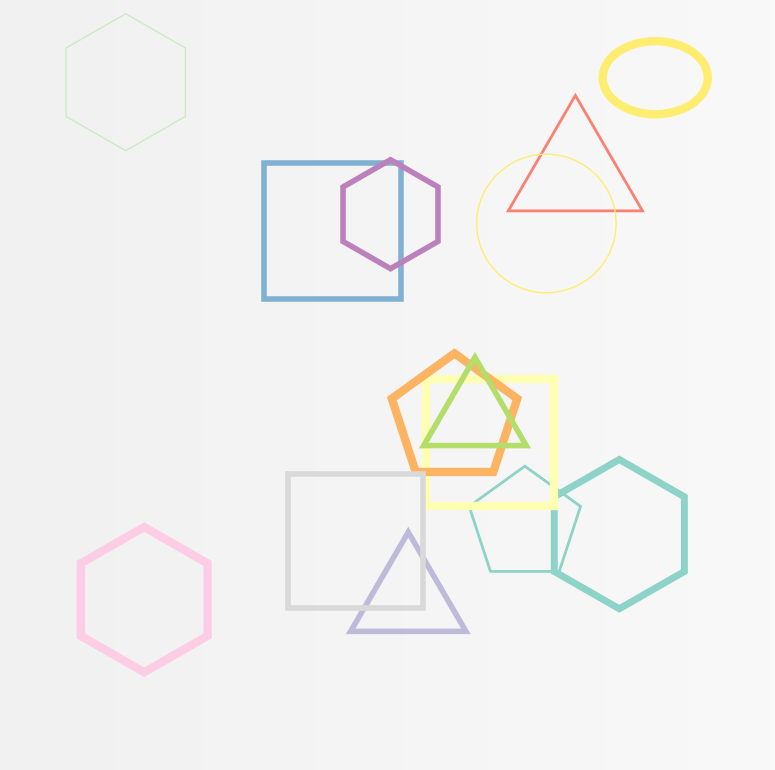[{"shape": "pentagon", "thickness": 1, "radius": 0.38, "center": [0.677, 0.319]}, {"shape": "hexagon", "thickness": 2.5, "radius": 0.48, "center": [0.799, 0.306]}, {"shape": "square", "thickness": 3, "radius": 0.41, "center": [0.632, 0.425]}, {"shape": "triangle", "thickness": 2, "radius": 0.43, "center": [0.527, 0.223]}, {"shape": "triangle", "thickness": 1, "radius": 0.5, "center": [0.742, 0.776]}, {"shape": "square", "thickness": 2, "radius": 0.44, "center": [0.429, 0.7]}, {"shape": "pentagon", "thickness": 3, "radius": 0.43, "center": [0.586, 0.456]}, {"shape": "triangle", "thickness": 2, "radius": 0.38, "center": [0.613, 0.46]}, {"shape": "hexagon", "thickness": 3, "radius": 0.47, "center": [0.186, 0.221]}, {"shape": "square", "thickness": 2, "radius": 0.43, "center": [0.459, 0.297]}, {"shape": "hexagon", "thickness": 2, "radius": 0.35, "center": [0.504, 0.722]}, {"shape": "hexagon", "thickness": 0.5, "radius": 0.44, "center": [0.162, 0.893]}, {"shape": "circle", "thickness": 0.5, "radius": 0.45, "center": [0.705, 0.71]}, {"shape": "oval", "thickness": 3, "radius": 0.34, "center": [0.845, 0.899]}]